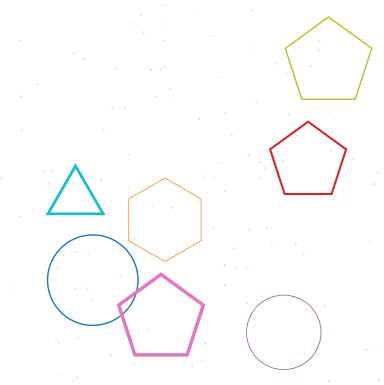[{"shape": "circle", "thickness": 1, "radius": 0.59, "center": [0.241, 0.272]}, {"shape": "hexagon", "thickness": 0.5, "radius": 0.54, "center": [0.428, 0.429]}, {"shape": "pentagon", "thickness": 1.5, "radius": 0.52, "center": [0.8, 0.58]}, {"shape": "circle", "thickness": 0.5, "radius": 0.48, "center": [0.737, 0.137]}, {"shape": "pentagon", "thickness": 2.5, "radius": 0.58, "center": [0.418, 0.172]}, {"shape": "pentagon", "thickness": 1, "radius": 0.59, "center": [0.853, 0.838]}, {"shape": "triangle", "thickness": 2, "radius": 0.41, "center": [0.196, 0.486]}]